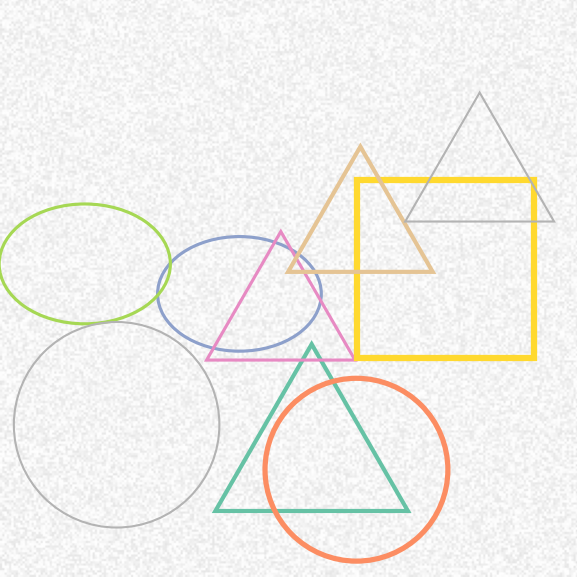[{"shape": "triangle", "thickness": 2, "radius": 0.96, "center": [0.54, 0.211]}, {"shape": "circle", "thickness": 2.5, "radius": 0.79, "center": [0.617, 0.186]}, {"shape": "oval", "thickness": 1.5, "radius": 0.71, "center": [0.415, 0.49]}, {"shape": "triangle", "thickness": 1.5, "radius": 0.74, "center": [0.486, 0.45]}, {"shape": "oval", "thickness": 1.5, "radius": 0.74, "center": [0.147, 0.542]}, {"shape": "square", "thickness": 3, "radius": 0.77, "center": [0.772, 0.533]}, {"shape": "triangle", "thickness": 2, "radius": 0.72, "center": [0.624, 0.601]}, {"shape": "triangle", "thickness": 1, "radius": 0.74, "center": [0.831, 0.69]}, {"shape": "circle", "thickness": 1, "radius": 0.89, "center": [0.202, 0.264]}]